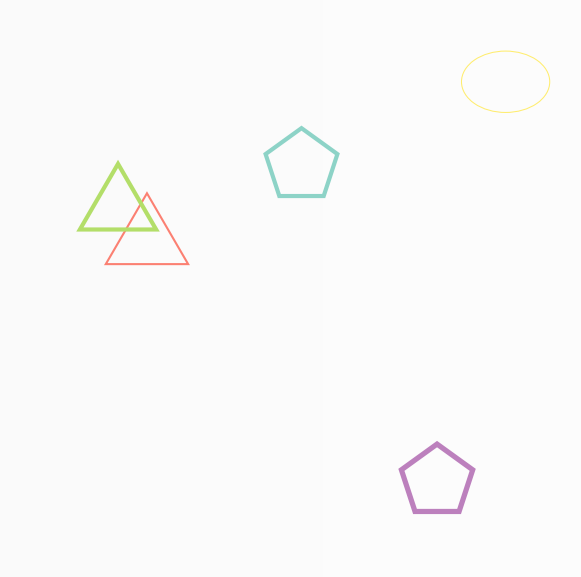[{"shape": "pentagon", "thickness": 2, "radius": 0.32, "center": [0.519, 0.712]}, {"shape": "triangle", "thickness": 1, "radius": 0.41, "center": [0.253, 0.583]}, {"shape": "triangle", "thickness": 2, "radius": 0.38, "center": [0.203, 0.64]}, {"shape": "pentagon", "thickness": 2.5, "radius": 0.32, "center": [0.752, 0.166]}, {"shape": "oval", "thickness": 0.5, "radius": 0.38, "center": [0.87, 0.858]}]